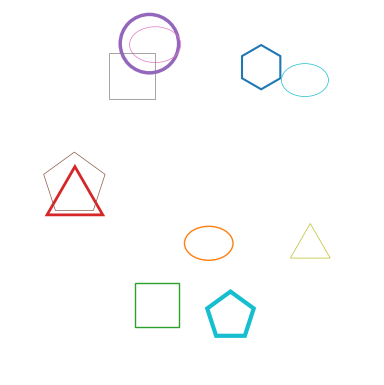[{"shape": "hexagon", "thickness": 1.5, "radius": 0.29, "center": [0.678, 0.826]}, {"shape": "oval", "thickness": 1, "radius": 0.32, "center": [0.542, 0.368]}, {"shape": "square", "thickness": 1, "radius": 0.29, "center": [0.408, 0.208]}, {"shape": "triangle", "thickness": 2, "radius": 0.42, "center": [0.195, 0.484]}, {"shape": "circle", "thickness": 2.5, "radius": 0.38, "center": [0.388, 0.887]}, {"shape": "pentagon", "thickness": 0.5, "radius": 0.42, "center": [0.193, 0.521]}, {"shape": "oval", "thickness": 0.5, "radius": 0.33, "center": [0.403, 0.884]}, {"shape": "square", "thickness": 0.5, "radius": 0.3, "center": [0.343, 0.802]}, {"shape": "triangle", "thickness": 0.5, "radius": 0.3, "center": [0.806, 0.36]}, {"shape": "pentagon", "thickness": 3, "radius": 0.32, "center": [0.599, 0.179]}, {"shape": "oval", "thickness": 0.5, "radius": 0.31, "center": [0.792, 0.792]}]